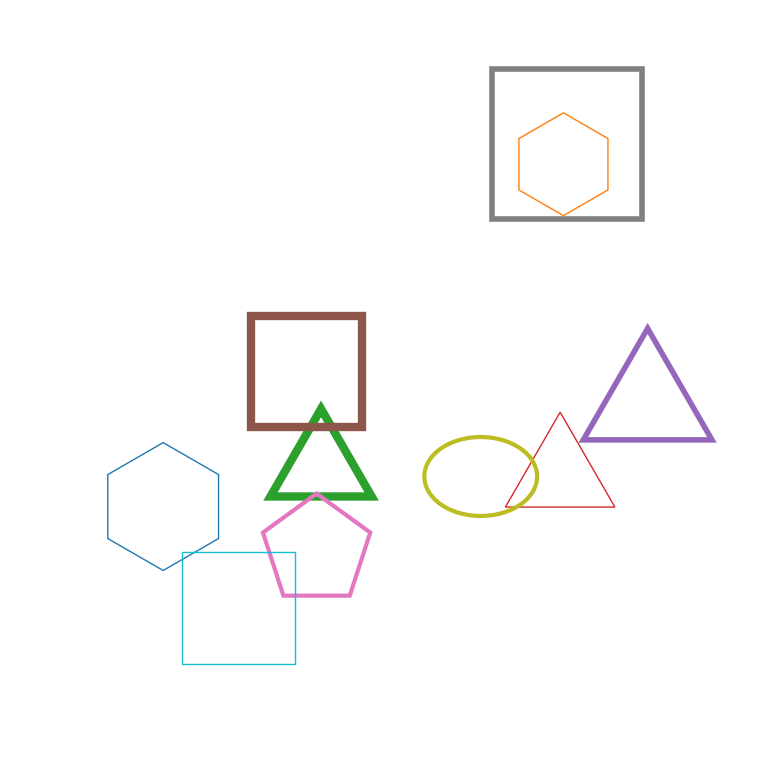[{"shape": "hexagon", "thickness": 0.5, "radius": 0.42, "center": [0.212, 0.342]}, {"shape": "hexagon", "thickness": 0.5, "radius": 0.33, "center": [0.732, 0.787]}, {"shape": "triangle", "thickness": 3, "radius": 0.38, "center": [0.417, 0.393]}, {"shape": "triangle", "thickness": 0.5, "radius": 0.41, "center": [0.727, 0.383]}, {"shape": "triangle", "thickness": 2, "radius": 0.48, "center": [0.841, 0.477]}, {"shape": "square", "thickness": 3, "radius": 0.36, "center": [0.398, 0.518]}, {"shape": "pentagon", "thickness": 1.5, "radius": 0.37, "center": [0.411, 0.286]}, {"shape": "square", "thickness": 2, "radius": 0.49, "center": [0.736, 0.813]}, {"shape": "oval", "thickness": 1.5, "radius": 0.37, "center": [0.624, 0.381]}, {"shape": "square", "thickness": 0.5, "radius": 0.37, "center": [0.31, 0.21]}]